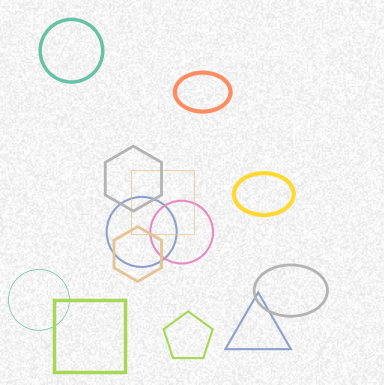[{"shape": "circle", "thickness": 2.5, "radius": 0.41, "center": [0.186, 0.868]}, {"shape": "circle", "thickness": 0.5, "radius": 0.4, "center": [0.101, 0.221]}, {"shape": "oval", "thickness": 3, "radius": 0.36, "center": [0.527, 0.761]}, {"shape": "circle", "thickness": 1.5, "radius": 0.45, "center": [0.368, 0.398]}, {"shape": "triangle", "thickness": 1.5, "radius": 0.49, "center": [0.67, 0.142]}, {"shape": "circle", "thickness": 1.5, "radius": 0.41, "center": [0.472, 0.397]}, {"shape": "pentagon", "thickness": 1.5, "radius": 0.34, "center": [0.489, 0.124]}, {"shape": "square", "thickness": 2.5, "radius": 0.46, "center": [0.232, 0.127]}, {"shape": "oval", "thickness": 3, "radius": 0.39, "center": [0.685, 0.496]}, {"shape": "square", "thickness": 0.5, "radius": 0.41, "center": [0.423, 0.475]}, {"shape": "hexagon", "thickness": 2, "radius": 0.36, "center": [0.358, 0.34]}, {"shape": "oval", "thickness": 2, "radius": 0.48, "center": [0.755, 0.245]}, {"shape": "hexagon", "thickness": 2, "radius": 0.42, "center": [0.346, 0.536]}]